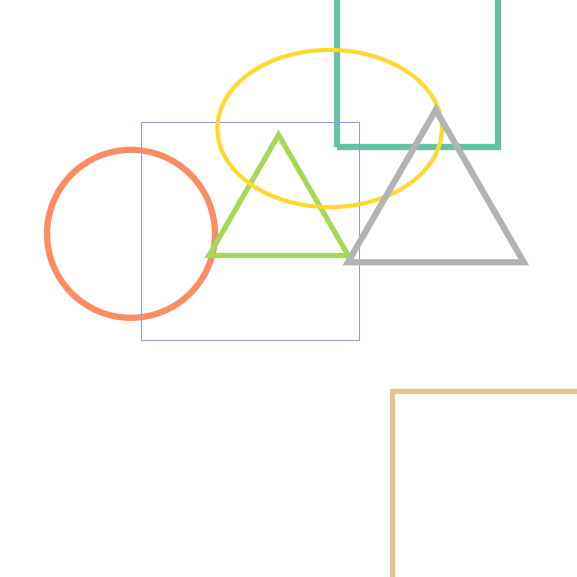[{"shape": "square", "thickness": 3, "radius": 0.7, "center": [0.723, 0.883]}, {"shape": "circle", "thickness": 3, "radius": 0.73, "center": [0.227, 0.594]}, {"shape": "square", "thickness": 0.5, "radius": 0.94, "center": [0.433, 0.599]}, {"shape": "triangle", "thickness": 2.5, "radius": 0.7, "center": [0.482, 0.626]}, {"shape": "oval", "thickness": 2, "radius": 0.97, "center": [0.571, 0.777]}, {"shape": "square", "thickness": 2.5, "radius": 0.95, "center": [0.868, 0.134]}, {"shape": "triangle", "thickness": 3, "radius": 0.88, "center": [0.755, 0.633]}]